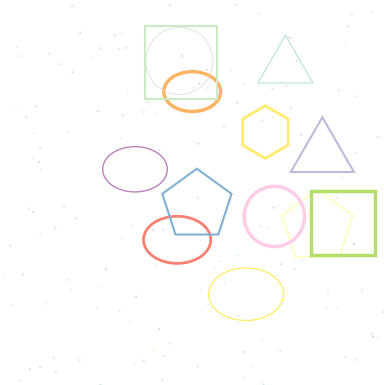[{"shape": "triangle", "thickness": 0.5, "radius": 0.41, "center": [0.741, 0.826]}, {"shape": "pentagon", "thickness": 1, "radius": 0.48, "center": [0.824, 0.411]}, {"shape": "triangle", "thickness": 1.5, "radius": 0.47, "center": [0.837, 0.601]}, {"shape": "oval", "thickness": 2, "radius": 0.44, "center": [0.46, 0.377]}, {"shape": "pentagon", "thickness": 1.5, "radius": 0.47, "center": [0.511, 0.467]}, {"shape": "oval", "thickness": 2.5, "radius": 0.37, "center": [0.499, 0.762]}, {"shape": "square", "thickness": 2.5, "radius": 0.42, "center": [0.892, 0.421]}, {"shape": "circle", "thickness": 2.5, "radius": 0.39, "center": [0.713, 0.438]}, {"shape": "circle", "thickness": 0.5, "radius": 0.44, "center": [0.466, 0.842]}, {"shape": "oval", "thickness": 1, "radius": 0.42, "center": [0.351, 0.56]}, {"shape": "square", "thickness": 1.5, "radius": 0.47, "center": [0.469, 0.838]}, {"shape": "hexagon", "thickness": 2, "radius": 0.34, "center": [0.689, 0.657]}, {"shape": "oval", "thickness": 1, "radius": 0.49, "center": [0.639, 0.236]}]